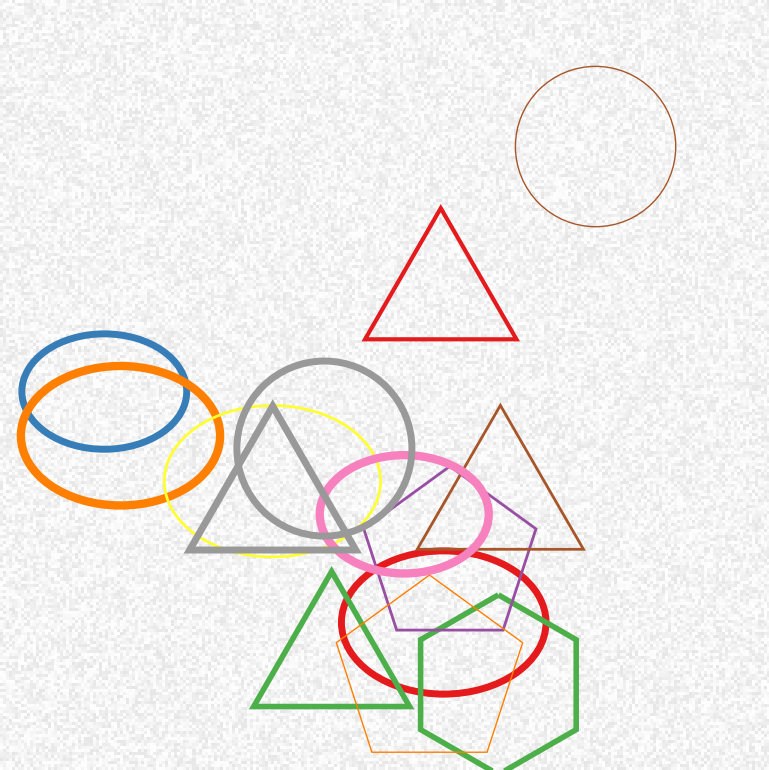[{"shape": "triangle", "thickness": 1.5, "radius": 0.57, "center": [0.572, 0.616]}, {"shape": "oval", "thickness": 2.5, "radius": 0.66, "center": [0.576, 0.192]}, {"shape": "oval", "thickness": 2.5, "radius": 0.54, "center": [0.135, 0.491]}, {"shape": "triangle", "thickness": 2, "radius": 0.58, "center": [0.431, 0.141]}, {"shape": "hexagon", "thickness": 2, "radius": 0.58, "center": [0.647, 0.111]}, {"shape": "pentagon", "thickness": 1, "radius": 0.59, "center": [0.584, 0.277]}, {"shape": "oval", "thickness": 3, "radius": 0.65, "center": [0.156, 0.434]}, {"shape": "pentagon", "thickness": 0.5, "radius": 0.64, "center": [0.558, 0.126]}, {"shape": "oval", "thickness": 1, "radius": 0.7, "center": [0.354, 0.375]}, {"shape": "circle", "thickness": 0.5, "radius": 0.52, "center": [0.773, 0.81]}, {"shape": "triangle", "thickness": 1, "radius": 0.62, "center": [0.65, 0.349]}, {"shape": "oval", "thickness": 3, "radius": 0.55, "center": [0.525, 0.332]}, {"shape": "triangle", "thickness": 2.5, "radius": 0.62, "center": [0.354, 0.348]}, {"shape": "circle", "thickness": 2.5, "radius": 0.57, "center": [0.421, 0.417]}]